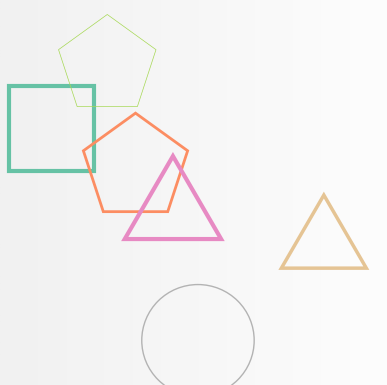[{"shape": "square", "thickness": 3, "radius": 0.55, "center": [0.134, 0.666]}, {"shape": "pentagon", "thickness": 2, "radius": 0.71, "center": [0.35, 0.565]}, {"shape": "triangle", "thickness": 3, "radius": 0.72, "center": [0.446, 0.451]}, {"shape": "pentagon", "thickness": 0.5, "radius": 0.66, "center": [0.277, 0.83]}, {"shape": "triangle", "thickness": 2.5, "radius": 0.63, "center": [0.836, 0.367]}, {"shape": "circle", "thickness": 1, "radius": 0.73, "center": [0.511, 0.116]}]